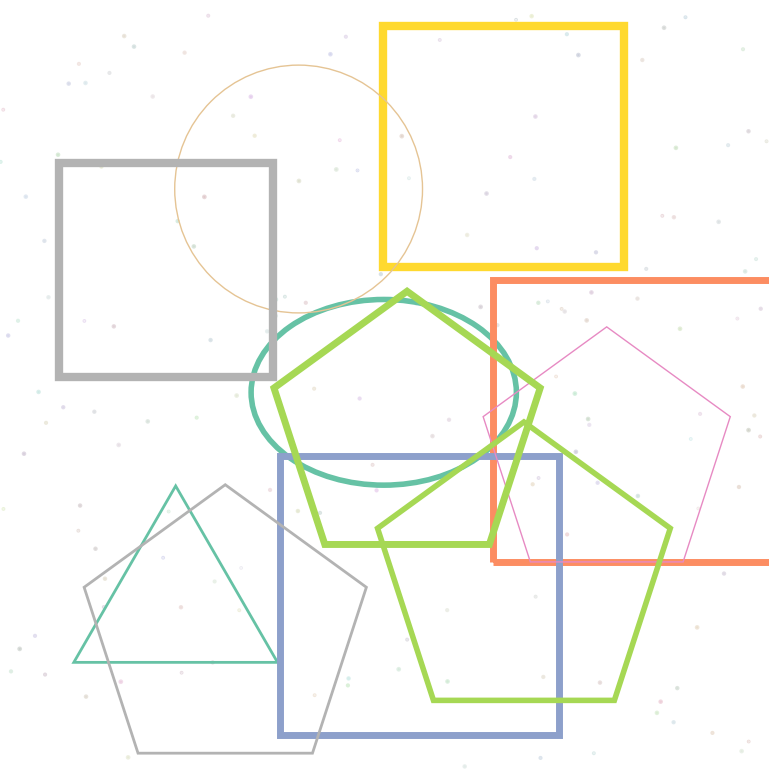[{"shape": "triangle", "thickness": 1, "radius": 0.76, "center": [0.228, 0.216]}, {"shape": "oval", "thickness": 2, "radius": 0.86, "center": [0.498, 0.49]}, {"shape": "square", "thickness": 2.5, "radius": 0.92, "center": [0.824, 0.453]}, {"shape": "square", "thickness": 2.5, "radius": 0.91, "center": [0.545, 0.226]}, {"shape": "pentagon", "thickness": 0.5, "radius": 0.84, "center": [0.788, 0.407]}, {"shape": "pentagon", "thickness": 2.5, "radius": 0.91, "center": [0.529, 0.44]}, {"shape": "pentagon", "thickness": 2, "radius": 1.0, "center": [0.68, 0.252]}, {"shape": "square", "thickness": 3, "radius": 0.78, "center": [0.654, 0.809]}, {"shape": "circle", "thickness": 0.5, "radius": 0.8, "center": [0.388, 0.755]}, {"shape": "square", "thickness": 3, "radius": 0.69, "center": [0.216, 0.649]}, {"shape": "pentagon", "thickness": 1, "radius": 0.96, "center": [0.293, 0.178]}]